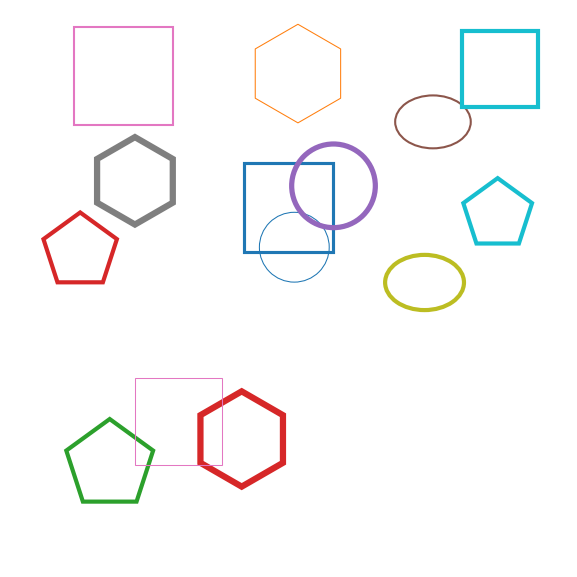[{"shape": "circle", "thickness": 0.5, "radius": 0.3, "center": [0.51, 0.571]}, {"shape": "square", "thickness": 1.5, "radius": 0.38, "center": [0.5, 0.64]}, {"shape": "hexagon", "thickness": 0.5, "radius": 0.43, "center": [0.516, 0.872]}, {"shape": "pentagon", "thickness": 2, "radius": 0.4, "center": [0.19, 0.194]}, {"shape": "hexagon", "thickness": 3, "radius": 0.41, "center": [0.419, 0.239]}, {"shape": "pentagon", "thickness": 2, "radius": 0.33, "center": [0.139, 0.564]}, {"shape": "circle", "thickness": 2.5, "radius": 0.36, "center": [0.577, 0.677]}, {"shape": "oval", "thickness": 1, "radius": 0.33, "center": [0.75, 0.788]}, {"shape": "square", "thickness": 1, "radius": 0.43, "center": [0.214, 0.868]}, {"shape": "square", "thickness": 0.5, "radius": 0.38, "center": [0.309, 0.269]}, {"shape": "hexagon", "thickness": 3, "radius": 0.38, "center": [0.234, 0.686]}, {"shape": "oval", "thickness": 2, "radius": 0.34, "center": [0.735, 0.51]}, {"shape": "square", "thickness": 2, "radius": 0.33, "center": [0.866, 0.88]}, {"shape": "pentagon", "thickness": 2, "radius": 0.31, "center": [0.862, 0.628]}]